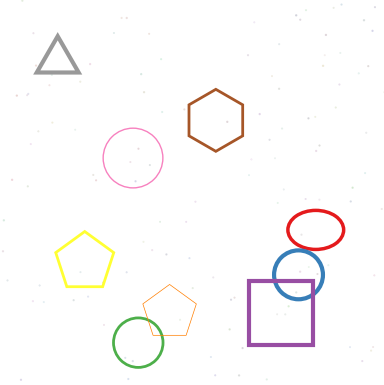[{"shape": "oval", "thickness": 2.5, "radius": 0.36, "center": [0.82, 0.403]}, {"shape": "circle", "thickness": 3, "radius": 0.32, "center": [0.775, 0.286]}, {"shape": "circle", "thickness": 2, "radius": 0.32, "center": [0.359, 0.11]}, {"shape": "square", "thickness": 3, "radius": 0.42, "center": [0.73, 0.187]}, {"shape": "pentagon", "thickness": 0.5, "radius": 0.37, "center": [0.441, 0.188]}, {"shape": "pentagon", "thickness": 2, "radius": 0.4, "center": [0.22, 0.319]}, {"shape": "hexagon", "thickness": 2, "radius": 0.4, "center": [0.561, 0.687]}, {"shape": "circle", "thickness": 1, "radius": 0.39, "center": [0.345, 0.59]}, {"shape": "triangle", "thickness": 3, "radius": 0.31, "center": [0.15, 0.843]}]